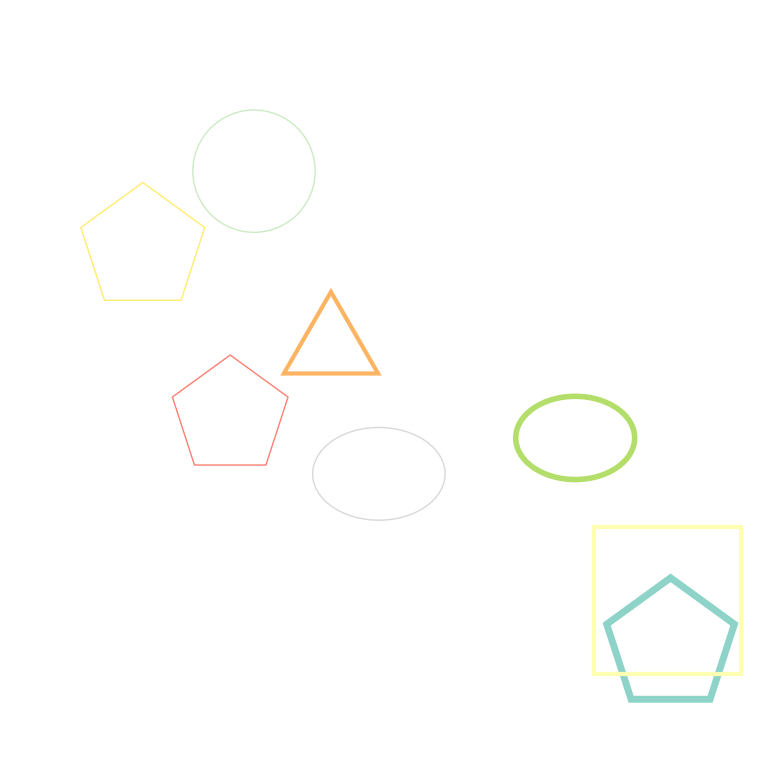[{"shape": "pentagon", "thickness": 2.5, "radius": 0.44, "center": [0.871, 0.162]}, {"shape": "square", "thickness": 1.5, "radius": 0.48, "center": [0.867, 0.22]}, {"shape": "pentagon", "thickness": 0.5, "radius": 0.39, "center": [0.299, 0.46]}, {"shape": "triangle", "thickness": 1.5, "radius": 0.35, "center": [0.43, 0.55]}, {"shape": "oval", "thickness": 2, "radius": 0.39, "center": [0.747, 0.431]}, {"shape": "oval", "thickness": 0.5, "radius": 0.43, "center": [0.492, 0.385]}, {"shape": "circle", "thickness": 0.5, "radius": 0.4, "center": [0.33, 0.778]}, {"shape": "pentagon", "thickness": 0.5, "radius": 0.42, "center": [0.185, 0.678]}]